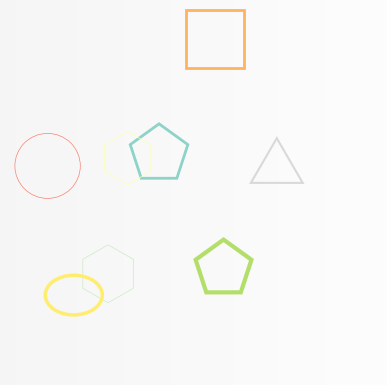[{"shape": "pentagon", "thickness": 2, "radius": 0.39, "center": [0.41, 0.6]}, {"shape": "hexagon", "thickness": 0.5, "radius": 0.34, "center": [0.33, 0.589]}, {"shape": "circle", "thickness": 0.5, "radius": 0.42, "center": [0.123, 0.569]}, {"shape": "square", "thickness": 2, "radius": 0.37, "center": [0.555, 0.899]}, {"shape": "pentagon", "thickness": 3, "radius": 0.38, "center": [0.577, 0.302]}, {"shape": "triangle", "thickness": 1.5, "radius": 0.39, "center": [0.714, 0.564]}, {"shape": "hexagon", "thickness": 0.5, "radius": 0.38, "center": [0.279, 0.289]}, {"shape": "oval", "thickness": 2.5, "radius": 0.37, "center": [0.19, 0.234]}]